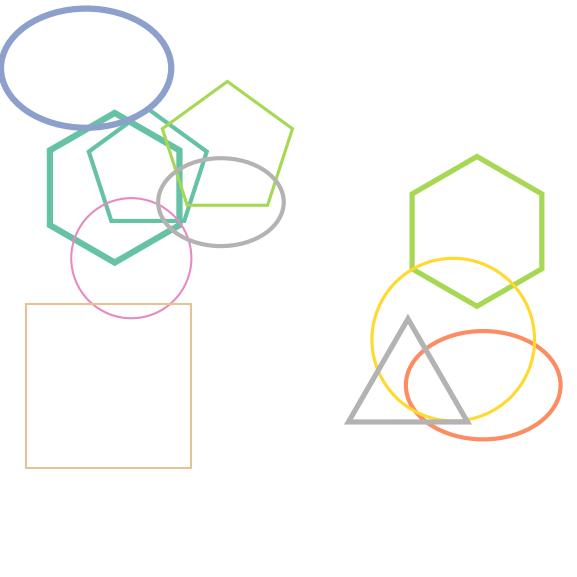[{"shape": "pentagon", "thickness": 2, "radius": 0.54, "center": [0.256, 0.703]}, {"shape": "hexagon", "thickness": 3, "radius": 0.65, "center": [0.199, 0.674]}, {"shape": "oval", "thickness": 2, "radius": 0.67, "center": [0.837, 0.332]}, {"shape": "oval", "thickness": 3, "radius": 0.74, "center": [0.149, 0.881]}, {"shape": "circle", "thickness": 1, "radius": 0.52, "center": [0.227, 0.552]}, {"shape": "pentagon", "thickness": 1.5, "radius": 0.59, "center": [0.394, 0.74]}, {"shape": "hexagon", "thickness": 2.5, "radius": 0.65, "center": [0.826, 0.598]}, {"shape": "circle", "thickness": 1.5, "radius": 0.7, "center": [0.785, 0.411]}, {"shape": "square", "thickness": 1, "radius": 0.71, "center": [0.188, 0.331]}, {"shape": "triangle", "thickness": 2.5, "radius": 0.6, "center": [0.706, 0.328]}, {"shape": "oval", "thickness": 2, "radius": 0.54, "center": [0.383, 0.649]}]